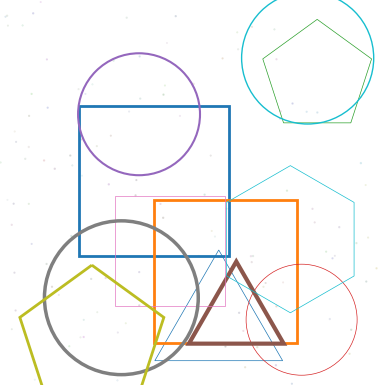[{"shape": "triangle", "thickness": 0.5, "radius": 0.96, "center": [0.568, 0.159]}, {"shape": "square", "thickness": 2, "radius": 0.97, "center": [0.4, 0.53]}, {"shape": "square", "thickness": 2, "radius": 0.93, "center": [0.587, 0.294]}, {"shape": "pentagon", "thickness": 0.5, "radius": 0.74, "center": [0.824, 0.801]}, {"shape": "circle", "thickness": 0.5, "radius": 0.72, "center": [0.783, 0.17]}, {"shape": "circle", "thickness": 1.5, "radius": 0.79, "center": [0.361, 0.703]}, {"shape": "triangle", "thickness": 3, "radius": 0.71, "center": [0.614, 0.178]}, {"shape": "square", "thickness": 0.5, "radius": 0.71, "center": [0.442, 0.348]}, {"shape": "circle", "thickness": 2.5, "radius": 1.0, "center": [0.315, 0.227]}, {"shape": "pentagon", "thickness": 2, "radius": 0.98, "center": [0.239, 0.115]}, {"shape": "circle", "thickness": 1, "radius": 0.86, "center": [0.799, 0.849]}, {"shape": "hexagon", "thickness": 0.5, "radius": 0.96, "center": [0.754, 0.379]}]